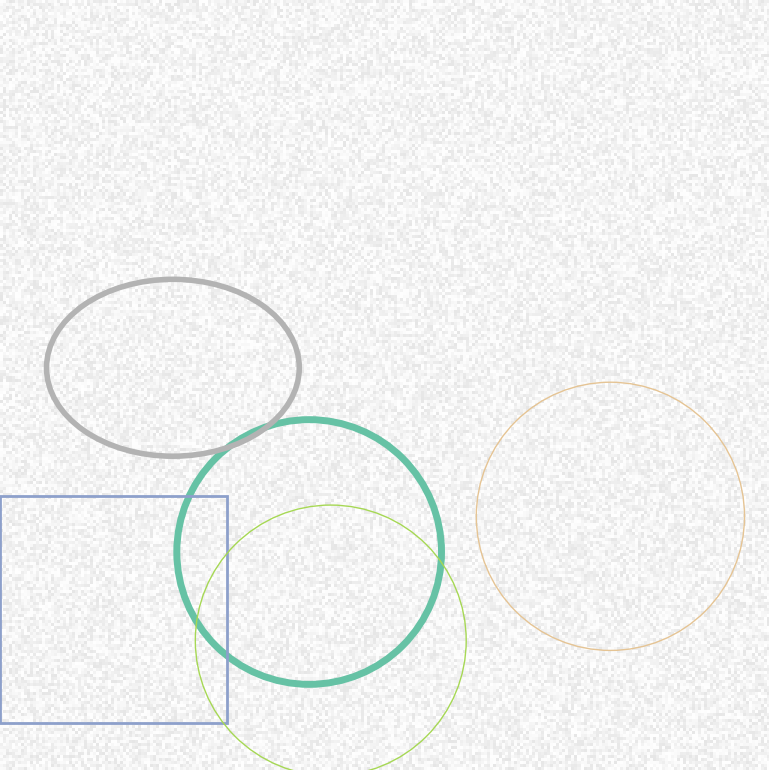[{"shape": "circle", "thickness": 2.5, "radius": 0.86, "center": [0.402, 0.283]}, {"shape": "square", "thickness": 1, "radius": 0.74, "center": [0.147, 0.208]}, {"shape": "circle", "thickness": 0.5, "radius": 0.88, "center": [0.43, 0.168]}, {"shape": "circle", "thickness": 0.5, "radius": 0.87, "center": [0.793, 0.329]}, {"shape": "oval", "thickness": 2, "radius": 0.82, "center": [0.225, 0.522]}]